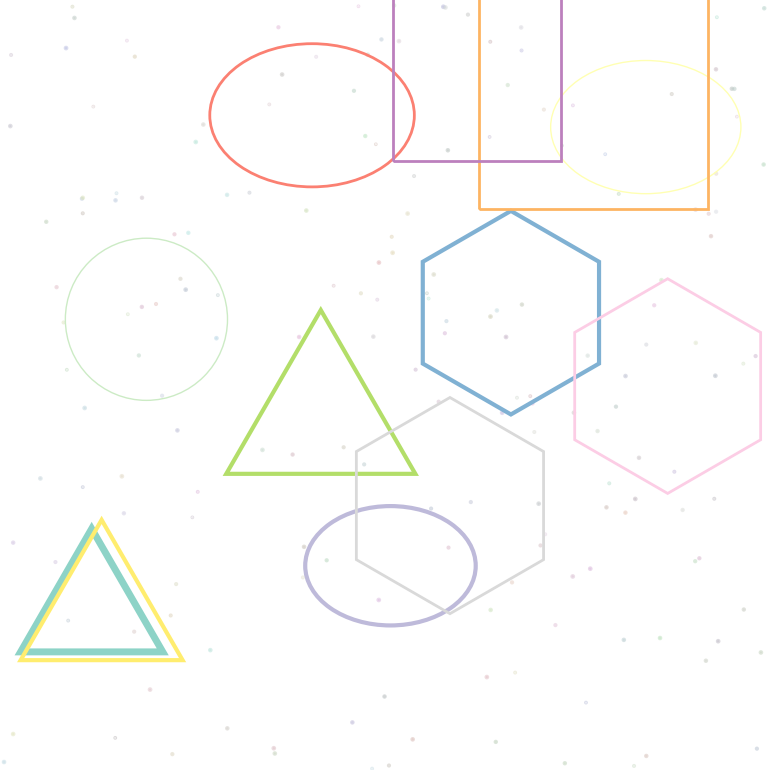[{"shape": "triangle", "thickness": 2.5, "radius": 0.53, "center": [0.119, 0.207]}, {"shape": "oval", "thickness": 0.5, "radius": 0.62, "center": [0.839, 0.835]}, {"shape": "oval", "thickness": 1.5, "radius": 0.55, "center": [0.507, 0.265]}, {"shape": "oval", "thickness": 1, "radius": 0.66, "center": [0.405, 0.85]}, {"shape": "hexagon", "thickness": 1.5, "radius": 0.66, "center": [0.664, 0.594]}, {"shape": "square", "thickness": 1, "radius": 0.74, "center": [0.771, 0.877]}, {"shape": "triangle", "thickness": 1.5, "radius": 0.71, "center": [0.417, 0.456]}, {"shape": "hexagon", "thickness": 1, "radius": 0.7, "center": [0.867, 0.499]}, {"shape": "hexagon", "thickness": 1, "radius": 0.7, "center": [0.584, 0.343]}, {"shape": "square", "thickness": 1, "radius": 0.54, "center": [0.619, 0.9]}, {"shape": "circle", "thickness": 0.5, "radius": 0.53, "center": [0.19, 0.585]}, {"shape": "triangle", "thickness": 1.5, "radius": 0.61, "center": [0.132, 0.203]}]